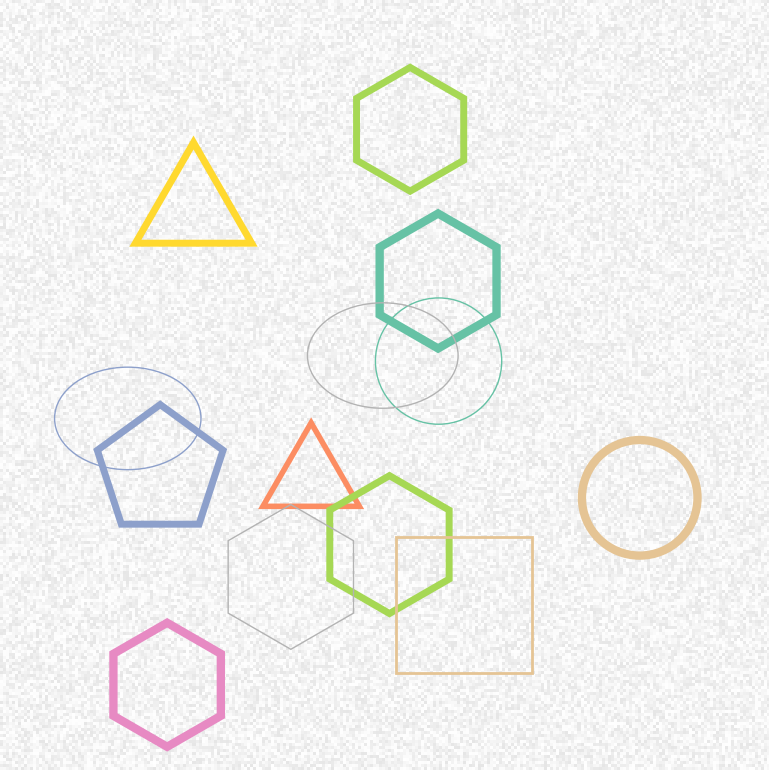[{"shape": "circle", "thickness": 0.5, "radius": 0.41, "center": [0.57, 0.531]}, {"shape": "hexagon", "thickness": 3, "radius": 0.44, "center": [0.569, 0.635]}, {"shape": "triangle", "thickness": 2, "radius": 0.36, "center": [0.404, 0.379]}, {"shape": "pentagon", "thickness": 2.5, "radius": 0.43, "center": [0.208, 0.389]}, {"shape": "oval", "thickness": 0.5, "radius": 0.48, "center": [0.166, 0.457]}, {"shape": "hexagon", "thickness": 3, "radius": 0.4, "center": [0.217, 0.111]}, {"shape": "hexagon", "thickness": 2.5, "radius": 0.45, "center": [0.506, 0.293]}, {"shape": "hexagon", "thickness": 2.5, "radius": 0.4, "center": [0.533, 0.832]}, {"shape": "triangle", "thickness": 2.5, "radius": 0.44, "center": [0.251, 0.728]}, {"shape": "square", "thickness": 1, "radius": 0.44, "center": [0.603, 0.214]}, {"shape": "circle", "thickness": 3, "radius": 0.38, "center": [0.831, 0.353]}, {"shape": "oval", "thickness": 0.5, "radius": 0.49, "center": [0.497, 0.538]}, {"shape": "hexagon", "thickness": 0.5, "radius": 0.47, "center": [0.378, 0.251]}]